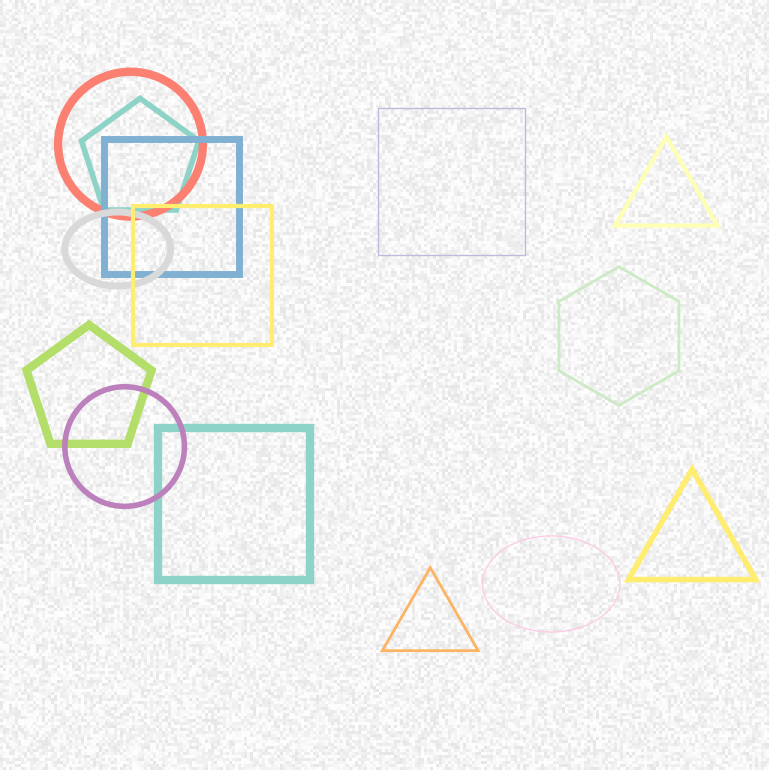[{"shape": "pentagon", "thickness": 2, "radius": 0.4, "center": [0.182, 0.792]}, {"shape": "square", "thickness": 3, "radius": 0.49, "center": [0.304, 0.346]}, {"shape": "triangle", "thickness": 1.5, "radius": 0.38, "center": [0.865, 0.745]}, {"shape": "square", "thickness": 0.5, "radius": 0.48, "center": [0.586, 0.764]}, {"shape": "circle", "thickness": 3, "radius": 0.47, "center": [0.169, 0.813]}, {"shape": "square", "thickness": 2.5, "radius": 0.44, "center": [0.223, 0.732]}, {"shape": "triangle", "thickness": 1, "radius": 0.36, "center": [0.559, 0.191]}, {"shape": "pentagon", "thickness": 3, "radius": 0.43, "center": [0.116, 0.493]}, {"shape": "oval", "thickness": 0.5, "radius": 0.45, "center": [0.716, 0.242]}, {"shape": "oval", "thickness": 2.5, "radius": 0.34, "center": [0.153, 0.677]}, {"shape": "circle", "thickness": 2, "radius": 0.39, "center": [0.162, 0.42]}, {"shape": "hexagon", "thickness": 1, "radius": 0.45, "center": [0.804, 0.564]}, {"shape": "square", "thickness": 1.5, "radius": 0.45, "center": [0.263, 0.643]}, {"shape": "triangle", "thickness": 2, "radius": 0.48, "center": [0.899, 0.295]}]